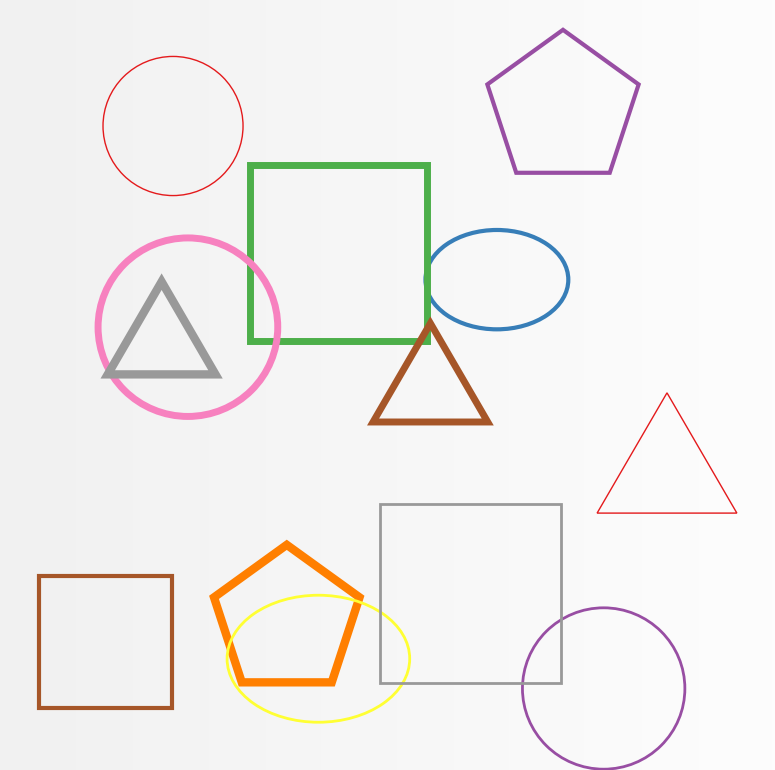[{"shape": "triangle", "thickness": 0.5, "radius": 0.52, "center": [0.861, 0.386]}, {"shape": "circle", "thickness": 0.5, "radius": 0.45, "center": [0.223, 0.836]}, {"shape": "oval", "thickness": 1.5, "radius": 0.46, "center": [0.641, 0.637]}, {"shape": "square", "thickness": 2.5, "radius": 0.57, "center": [0.437, 0.672]}, {"shape": "pentagon", "thickness": 1.5, "radius": 0.51, "center": [0.726, 0.859]}, {"shape": "circle", "thickness": 1, "radius": 0.52, "center": [0.779, 0.106]}, {"shape": "pentagon", "thickness": 3, "radius": 0.49, "center": [0.37, 0.194]}, {"shape": "oval", "thickness": 1, "radius": 0.59, "center": [0.411, 0.145]}, {"shape": "triangle", "thickness": 2.5, "radius": 0.43, "center": [0.555, 0.495]}, {"shape": "square", "thickness": 1.5, "radius": 0.43, "center": [0.137, 0.166]}, {"shape": "circle", "thickness": 2.5, "radius": 0.58, "center": [0.242, 0.575]}, {"shape": "triangle", "thickness": 3, "radius": 0.4, "center": [0.209, 0.554]}, {"shape": "square", "thickness": 1, "radius": 0.58, "center": [0.607, 0.229]}]